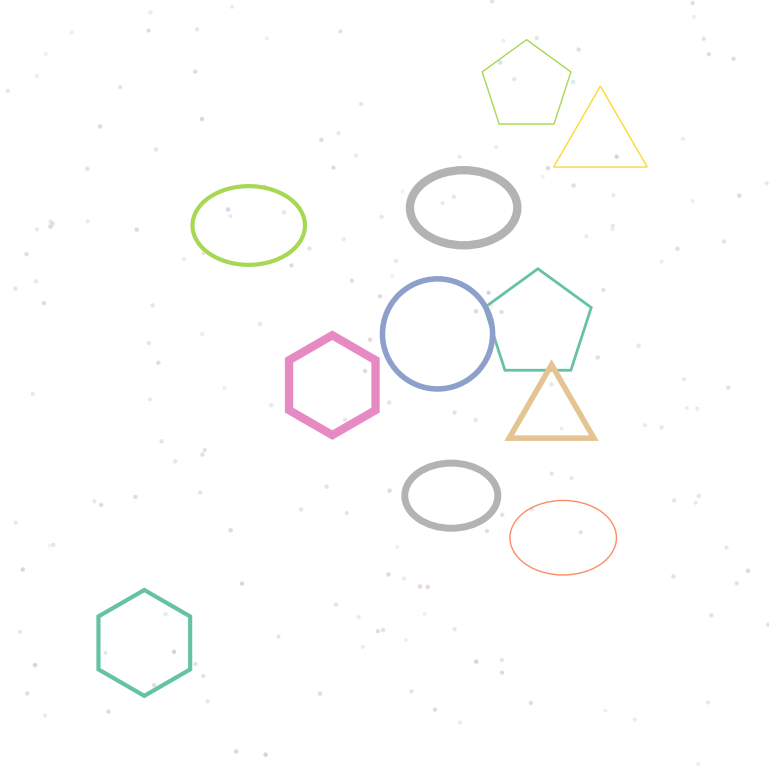[{"shape": "hexagon", "thickness": 1.5, "radius": 0.34, "center": [0.187, 0.165]}, {"shape": "pentagon", "thickness": 1, "radius": 0.36, "center": [0.699, 0.578]}, {"shape": "oval", "thickness": 0.5, "radius": 0.35, "center": [0.731, 0.302]}, {"shape": "circle", "thickness": 2, "radius": 0.36, "center": [0.568, 0.566]}, {"shape": "hexagon", "thickness": 3, "radius": 0.32, "center": [0.432, 0.5]}, {"shape": "oval", "thickness": 1.5, "radius": 0.37, "center": [0.323, 0.707]}, {"shape": "pentagon", "thickness": 0.5, "radius": 0.3, "center": [0.684, 0.888]}, {"shape": "triangle", "thickness": 0.5, "radius": 0.35, "center": [0.78, 0.818]}, {"shape": "triangle", "thickness": 2, "radius": 0.32, "center": [0.716, 0.463]}, {"shape": "oval", "thickness": 3, "radius": 0.35, "center": [0.602, 0.73]}, {"shape": "oval", "thickness": 2.5, "radius": 0.3, "center": [0.586, 0.356]}]